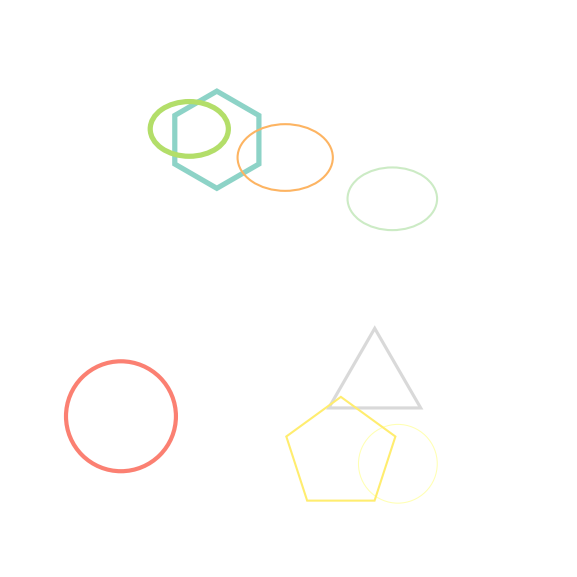[{"shape": "hexagon", "thickness": 2.5, "radius": 0.42, "center": [0.375, 0.757]}, {"shape": "circle", "thickness": 0.5, "radius": 0.34, "center": [0.689, 0.196]}, {"shape": "circle", "thickness": 2, "radius": 0.48, "center": [0.209, 0.278]}, {"shape": "oval", "thickness": 1, "radius": 0.41, "center": [0.494, 0.726]}, {"shape": "oval", "thickness": 2.5, "radius": 0.34, "center": [0.328, 0.776]}, {"shape": "triangle", "thickness": 1.5, "radius": 0.46, "center": [0.649, 0.339]}, {"shape": "oval", "thickness": 1, "radius": 0.39, "center": [0.679, 0.655]}, {"shape": "pentagon", "thickness": 1, "radius": 0.5, "center": [0.59, 0.213]}]